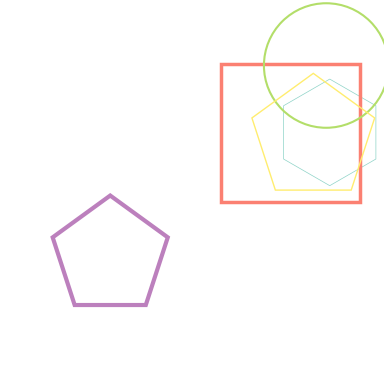[{"shape": "hexagon", "thickness": 0.5, "radius": 0.69, "center": [0.856, 0.656]}, {"shape": "square", "thickness": 2.5, "radius": 0.9, "center": [0.754, 0.655]}, {"shape": "circle", "thickness": 1.5, "radius": 0.81, "center": [0.847, 0.83]}, {"shape": "pentagon", "thickness": 3, "radius": 0.79, "center": [0.286, 0.335]}, {"shape": "pentagon", "thickness": 1, "radius": 0.84, "center": [0.814, 0.642]}]